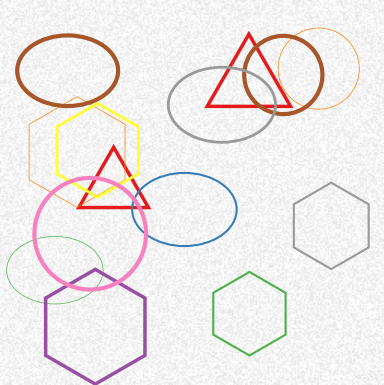[{"shape": "triangle", "thickness": 2.5, "radius": 0.52, "center": [0.295, 0.513]}, {"shape": "triangle", "thickness": 2.5, "radius": 0.63, "center": [0.646, 0.786]}, {"shape": "oval", "thickness": 1.5, "radius": 0.68, "center": [0.479, 0.456]}, {"shape": "oval", "thickness": 0.5, "radius": 0.63, "center": [0.143, 0.298]}, {"shape": "hexagon", "thickness": 1.5, "radius": 0.54, "center": [0.648, 0.185]}, {"shape": "hexagon", "thickness": 2.5, "radius": 0.74, "center": [0.248, 0.151]}, {"shape": "circle", "thickness": 0.5, "radius": 0.53, "center": [0.828, 0.822]}, {"shape": "hexagon", "thickness": 0.5, "radius": 0.72, "center": [0.2, 0.605]}, {"shape": "hexagon", "thickness": 2, "radius": 0.61, "center": [0.254, 0.61]}, {"shape": "circle", "thickness": 3, "radius": 0.51, "center": [0.736, 0.805]}, {"shape": "oval", "thickness": 3, "radius": 0.66, "center": [0.176, 0.816]}, {"shape": "circle", "thickness": 3, "radius": 0.73, "center": [0.234, 0.393]}, {"shape": "hexagon", "thickness": 1.5, "radius": 0.56, "center": [0.86, 0.413]}, {"shape": "oval", "thickness": 2, "radius": 0.7, "center": [0.576, 0.728]}]